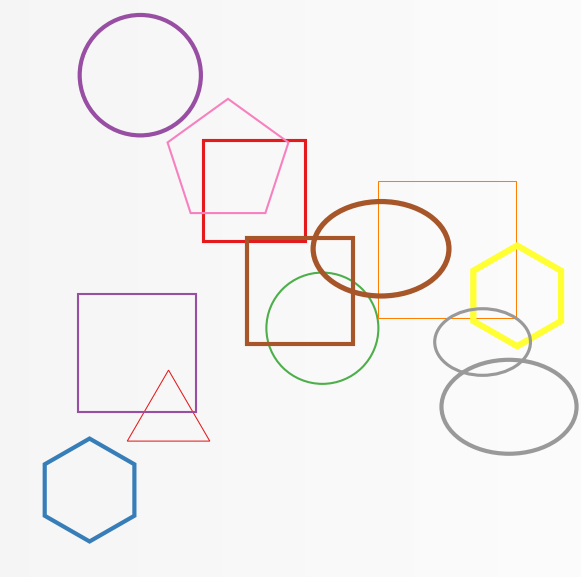[{"shape": "triangle", "thickness": 0.5, "radius": 0.41, "center": [0.29, 0.276]}, {"shape": "square", "thickness": 1.5, "radius": 0.44, "center": [0.437, 0.669]}, {"shape": "hexagon", "thickness": 2, "radius": 0.45, "center": [0.154, 0.151]}, {"shape": "circle", "thickness": 1, "radius": 0.48, "center": [0.555, 0.431]}, {"shape": "circle", "thickness": 2, "radius": 0.52, "center": [0.241, 0.869]}, {"shape": "square", "thickness": 1, "radius": 0.51, "center": [0.236, 0.388]}, {"shape": "square", "thickness": 0.5, "radius": 0.59, "center": [0.77, 0.567]}, {"shape": "hexagon", "thickness": 3, "radius": 0.44, "center": [0.89, 0.487]}, {"shape": "square", "thickness": 2, "radius": 0.46, "center": [0.516, 0.496]}, {"shape": "oval", "thickness": 2.5, "radius": 0.58, "center": [0.656, 0.568]}, {"shape": "pentagon", "thickness": 1, "radius": 0.55, "center": [0.392, 0.719]}, {"shape": "oval", "thickness": 1.5, "radius": 0.41, "center": [0.83, 0.407]}, {"shape": "oval", "thickness": 2, "radius": 0.58, "center": [0.876, 0.295]}]